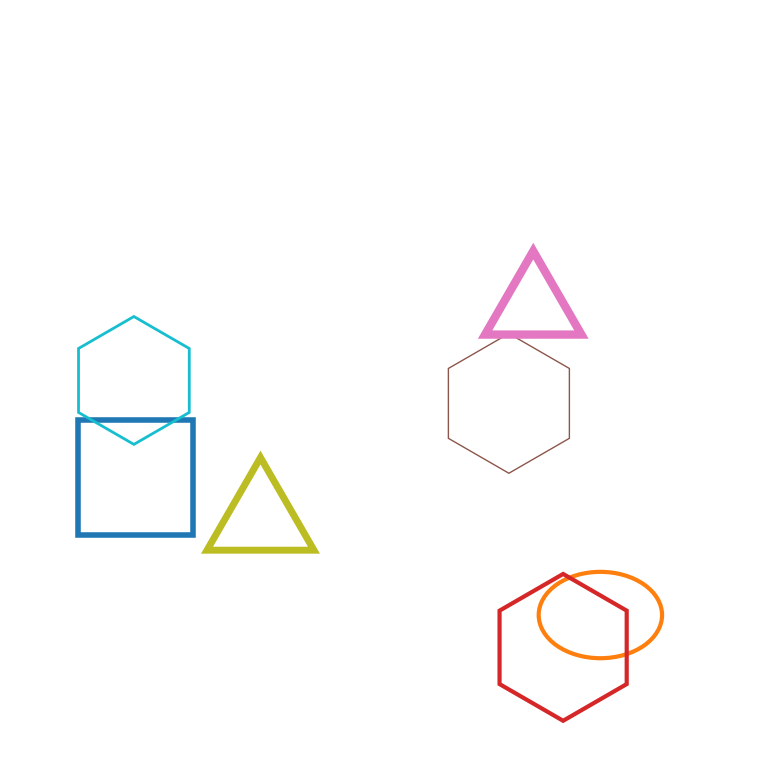[{"shape": "square", "thickness": 2, "radius": 0.38, "center": [0.176, 0.38]}, {"shape": "oval", "thickness": 1.5, "radius": 0.4, "center": [0.78, 0.201]}, {"shape": "hexagon", "thickness": 1.5, "radius": 0.48, "center": [0.731, 0.159]}, {"shape": "hexagon", "thickness": 0.5, "radius": 0.45, "center": [0.661, 0.476]}, {"shape": "triangle", "thickness": 3, "radius": 0.36, "center": [0.693, 0.602]}, {"shape": "triangle", "thickness": 2.5, "radius": 0.4, "center": [0.338, 0.326]}, {"shape": "hexagon", "thickness": 1, "radius": 0.42, "center": [0.174, 0.506]}]